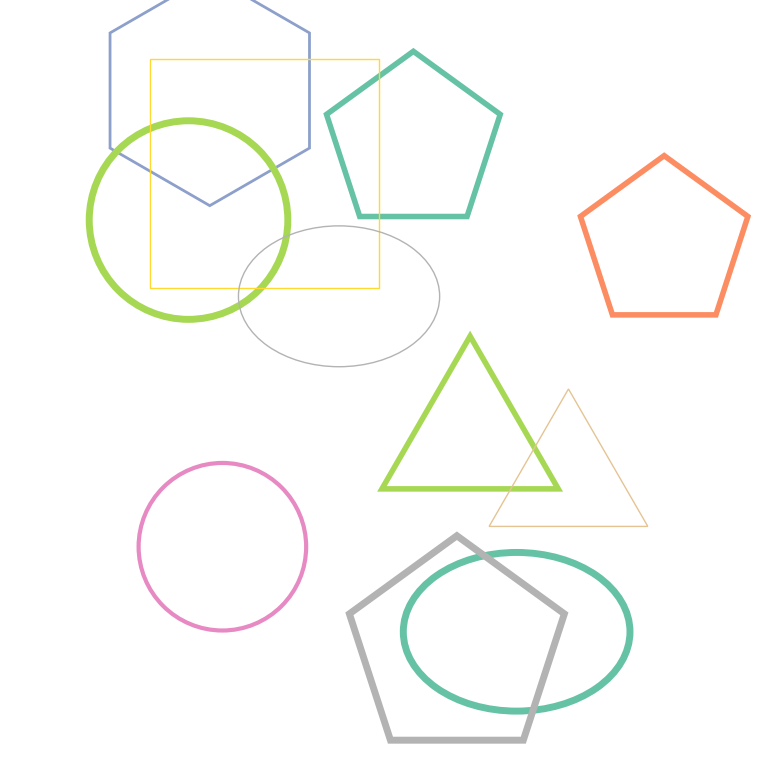[{"shape": "pentagon", "thickness": 2, "radius": 0.59, "center": [0.537, 0.815]}, {"shape": "oval", "thickness": 2.5, "radius": 0.74, "center": [0.671, 0.18]}, {"shape": "pentagon", "thickness": 2, "radius": 0.57, "center": [0.863, 0.684]}, {"shape": "hexagon", "thickness": 1, "radius": 0.75, "center": [0.272, 0.882]}, {"shape": "circle", "thickness": 1.5, "radius": 0.54, "center": [0.289, 0.29]}, {"shape": "circle", "thickness": 2.5, "radius": 0.64, "center": [0.245, 0.714]}, {"shape": "triangle", "thickness": 2, "radius": 0.66, "center": [0.611, 0.431]}, {"shape": "square", "thickness": 0.5, "radius": 0.74, "center": [0.343, 0.775]}, {"shape": "triangle", "thickness": 0.5, "radius": 0.59, "center": [0.738, 0.376]}, {"shape": "oval", "thickness": 0.5, "radius": 0.65, "center": [0.44, 0.615]}, {"shape": "pentagon", "thickness": 2.5, "radius": 0.73, "center": [0.593, 0.157]}]